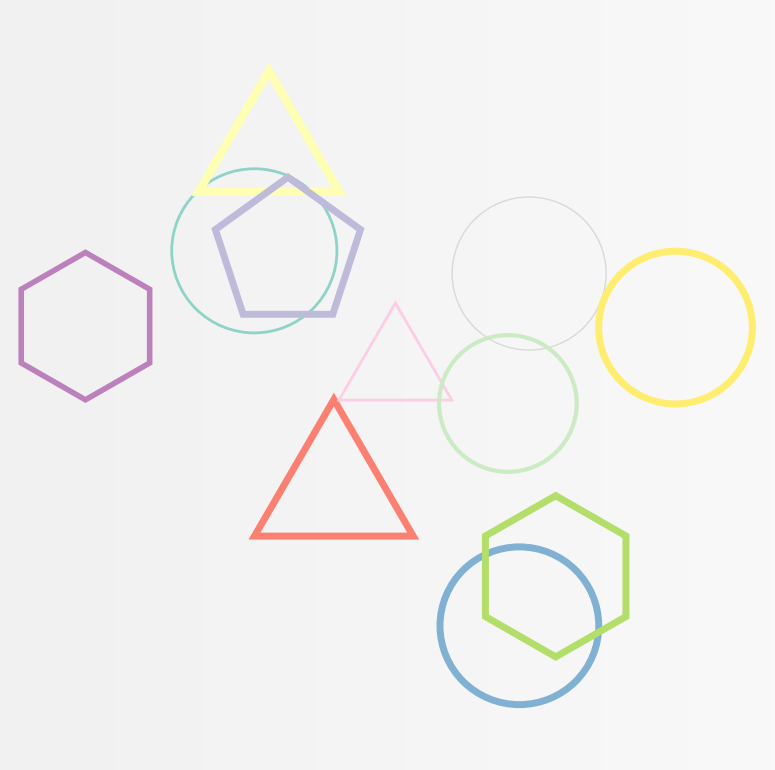[{"shape": "circle", "thickness": 1, "radius": 0.53, "center": [0.328, 0.674]}, {"shape": "triangle", "thickness": 3, "radius": 0.52, "center": [0.347, 0.803]}, {"shape": "pentagon", "thickness": 2.5, "radius": 0.49, "center": [0.372, 0.671]}, {"shape": "triangle", "thickness": 2.5, "radius": 0.59, "center": [0.431, 0.363]}, {"shape": "circle", "thickness": 2.5, "radius": 0.51, "center": [0.67, 0.187]}, {"shape": "hexagon", "thickness": 2.5, "radius": 0.52, "center": [0.717, 0.252]}, {"shape": "triangle", "thickness": 1, "radius": 0.42, "center": [0.51, 0.522]}, {"shape": "circle", "thickness": 0.5, "radius": 0.5, "center": [0.683, 0.645]}, {"shape": "hexagon", "thickness": 2, "radius": 0.48, "center": [0.11, 0.576]}, {"shape": "circle", "thickness": 1.5, "radius": 0.44, "center": [0.655, 0.476]}, {"shape": "circle", "thickness": 2.5, "radius": 0.5, "center": [0.872, 0.575]}]